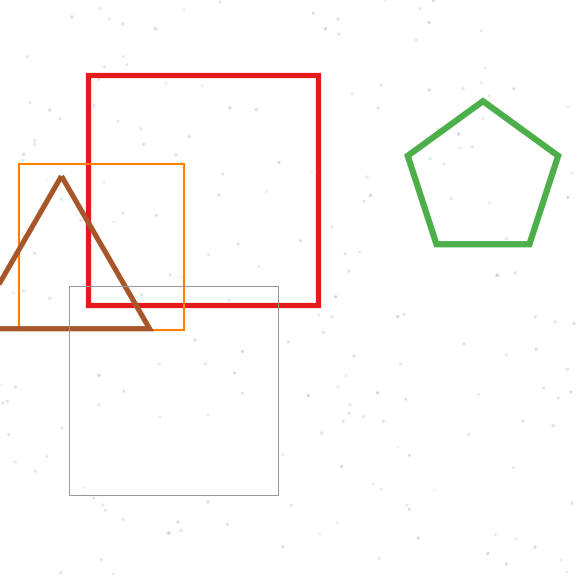[{"shape": "square", "thickness": 2.5, "radius": 1.0, "center": [0.351, 0.67]}, {"shape": "pentagon", "thickness": 3, "radius": 0.68, "center": [0.836, 0.687]}, {"shape": "square", "thickness": 1, "radius": 0.72, "center": [0.175, 0.572]}, {"shape": "triangle", "thickness": 2.5, "radius": 0.88, "center": [0.106, 0.518]}, {"shape": "square", "thickness": 0.5, "radius": 0.91, "center": [0.3, 0.322]}]